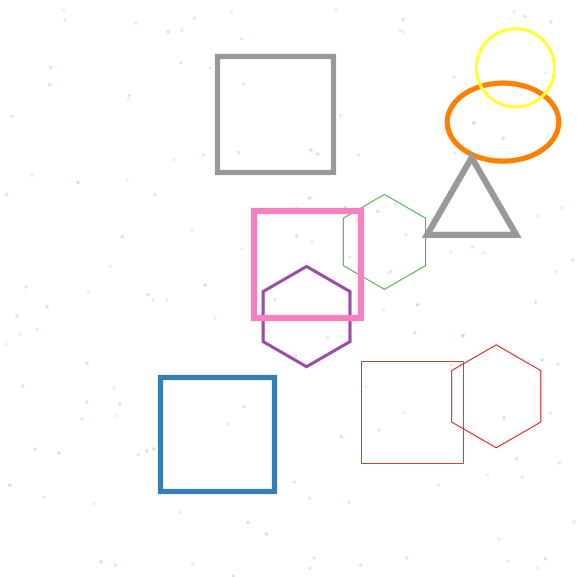[{"shape": "hexagon", "thickness": 0.5, "radius": 0.45, "center": [0.859, 0.313]}, {"shape": "square", "thickness": 2.5, "radius": 0.49, "center": [0.376, 0.247]}, {"shape": "hexagon", "thickness": 0.5, "radius": 0.41, "center": [0.666, 0.58]}, {"shape": "hexagon", "thickness": 1.5, "radius": 0.43, "center": [0.531, 0.451]}, {"shape": "oval", "thickness": 2.5, "radius": 0.48, "center": [0.871, 0.788]}, {"shape": "circle", "thickness": 1.5, "radius": 0.34, "center": [0.892, 0.882]}, {"shape": "square", "thickness": 0.5, "radius": 0.44, "center": [0.713, 0.285]}, {"shape": "square", "thickness": 3, "radius": 0.46, "center": [0.532, 0.541]}, {"shape": "triangle", "thickness": 3, "radius": 0.45, "center": [0.817, 0.637]}, {"shape": "square", "thickness": 2.5, "radius": 0.5, "center": [0.476, 0.802]}]